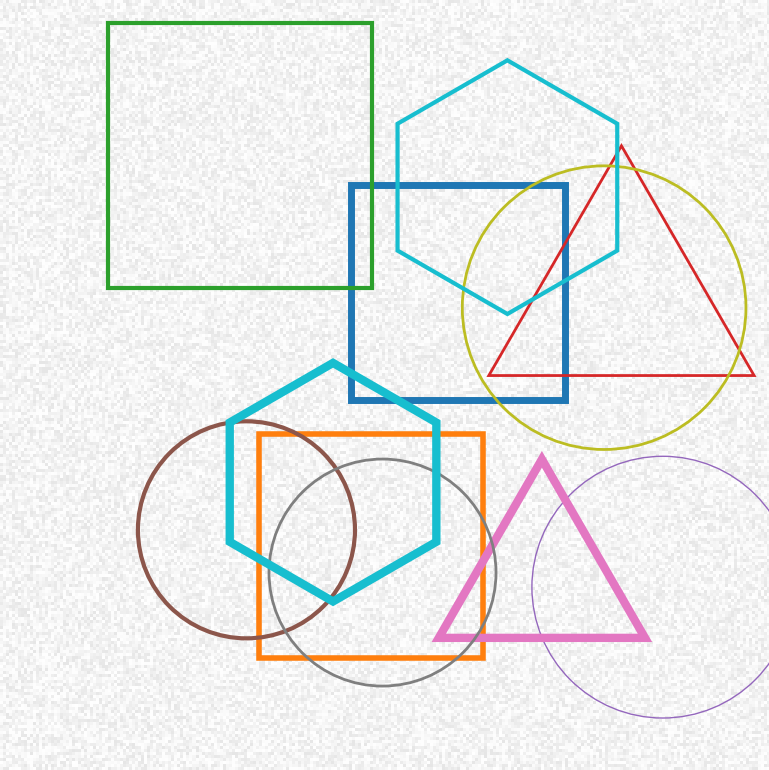[{"shape": "square", "thickness": 2.5, "radius": 0.7, "center": [0.595, 0.62]}, {"shape": "square", "thickness": 2, "radius": 0.73, "center": [0.482, 0.291]}, {"shape": "square", "thickness": 1.5, "radius": 0.86, "center": [0.312, 0.798]}, {"shape": "triangle", "thickness": 1, "radius": 0.99, "center": [0.807, 0.612]}, {"shape": "circle", "thickness": 0.5, "radius": 0.85, "center": [0.861, 0.237]}, {"shape": "circle", "thickness": 1.5, "radius": 0.7, "center": [0.32, 0.312]}, {"shape": "triangle", "thickness": 3, "radius": 0.77, "center": [0.704, 0.249]}, {"shape": "circle", "thickness": 1, "radius": 0.74, "center": [0.497, 0.256]}, {"shape": "circle", "thickness": 1, "radius": 0.92, "center": [0.785, 0.6]}, {"shape": "hexagon", "thickness": 3, "radius": 0.77, "center": [0.433, 0.374]}, {"shape": "hexagon", "thickness": 1.5, "radius": 0.82, "center": [0.659, 0.757]}]